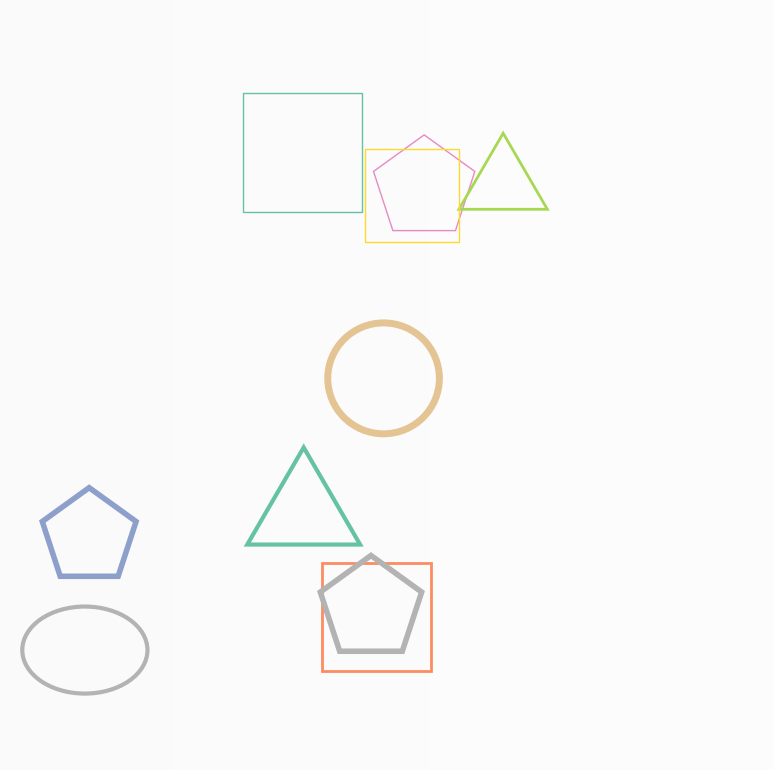[{"shape": "triangle", "thickness": 1.5, "radius": 0.42, "center": [0.392, 0.335]}, {"shape": "square", "thickness": 0.5, "radius": 0.39, "center": [0.39, 0.802]}, {"shape": "square", "thickness": 1, "radius": 0.35, "center": [0.486, 0.198]}, {"shape": "pentagon", "thickness": 2, "radius": 0.32, "center": [0.115, 0.303]}, {"shape": "pentagon", "thickness": 0.5, "radius": 0.34, "center": [0.547, 0.756]}, {"shape": "triangle", "thickness": 1, "radius": 0.33, "center": [0.649, 0.761]}, {"shape": "square", "thickness": 0.5, "radius": 0.3, "center": [0.532, 0.746]}, {"shape": "circle", "thickness": 2.5, "radius": 0.36, "center": [0.495, 0.509]}, {"shape": "pentagon", "thickness": 2, "radius": 0.34, "center": [0.479, 0.21]}, {"shape": "oval", "thickness": 1.5, "radius": 0.4, "center": [0.11, 0.156]}]